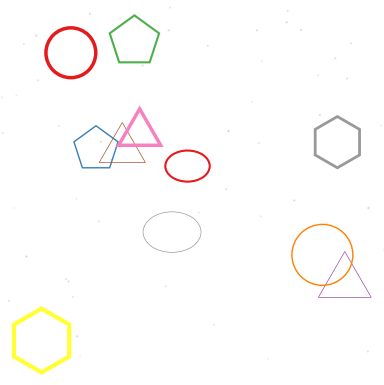[{"shape": "circle", "thickness": 2.5, "radius": 0.32, "center": [0.184, 0.863]}, {"shape": "oval", "thickness": 1.5, "radius": 0.29, "center": [0.487, 0.569]}, {"shape": "pentagon", "thickness": 1, "radius": 0.3, "center": [0.249, 0.613]}, {"shape": "pentagon", "thickness": 1.5, "radius": 0.34, "center": [0.349, 0.893]}, {"shape": "triangle", "thickness": 0.5, "radius": 0.4, "center": [0.896, 0.267]}, {"shape": "circle", "thickness": 1, "radius": 0.4, "center": [0.837, 0.338]}, {"shape": "hexagon", "thickness": 3, "radius": 0.41, "center": [0.108, 0.116]}, {"shape": "triangle", "thickness": 0.5, "radius": 0.35, "center": [0.318, 0.612]}, {"shape": "triangle", "thickness": 2.5, "radius": 0.32, "center": [0.363, 0.654]}, {"shape": "oval", "thickness": 0.5, "radius": 0.38, "center": [0.447, 0.397]}, {"shape": "hexagon", "thickness": 2, "radius": 0.33, "center": [0.876, 0.631]}]